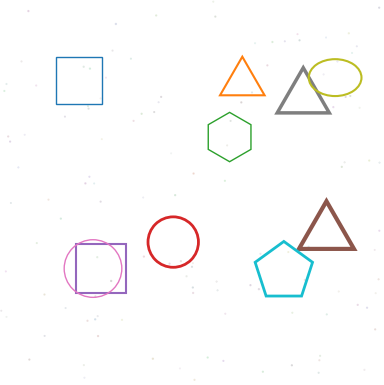[{"shape": "square", "thickness": 1, "radius": 0.3, "center": [0.205, 0.792]}, {"shape": "triangle", "thickness": 1.5, "radius": 0.33, "center": [0.629, 0.786]}, {"shape": "hexagon", "thickness": 1, "radius": 0.32, "center": [0.596, 0.644]}, {"shape": "circle", "thickness": 2, "radius": 0.33, "center": [0.45, 0.371]}, {"shape": "square", "thickness": 1.5, "radius": 0.32, "center": [0.263, 0.303]}, {"shape": "triangle", "thickness": 3, "radius": 0.41, "center": [0.848, 0.395]}, {"shape": "circle", "thickness": 1, "radius": 0.37, "center": [0.242, 0.303]}, {"shape": "triangle", "thickness": 2.5, "radius": 0.39, "center": [0.788, 0.746]}, {"shape": "oval", "thickness": 1.5, "radius": 0.34, "center": [0.87, 0.798]}, {"shape": "pentagon", "thickness": 2, "radius": 0.39, "center": [0.737, 0.294]}]